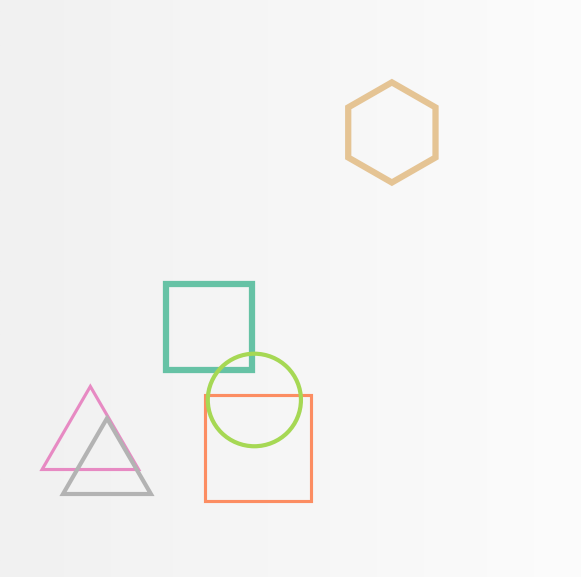[{"shape": "square", "thickness": 3, "radius": 0.37, "center": [0.359, 0.433]}, {"shape": "square", "thickness": 1.5, "radius": 0.46, "center": [0.444, 0.224]}, {"shape": "triangle", "thickness": 1.5, "radius": 0.48, "center": [0.155, 0.234]}, {"shape": "circle", "thickness": 2, "radius": 0.4, "center": [0.438, 0.307]}, {"shape": "hexagon", "thickness": 3, "radius": 0.43, "center": [0.674, 0.77]}, {"shape": "triangle", "thickness": 2, "radius": 0.44, "center": [0.184, 0.187]}]